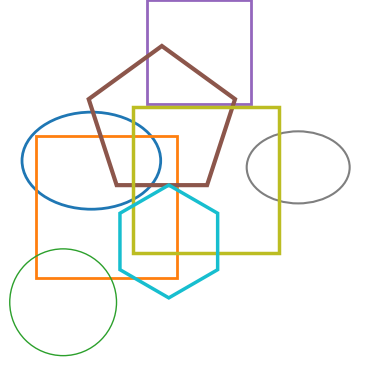[{"shape": "oval", "thickness": 2, "radius": 0.9, "center": [0.237, 0.583]}, {"shape": "square", "thickness": 2, "radius": 0.92, "center": [0.277, 0.462]}, {"shape": "circle", "thickness": 1, "radius": 0.69, "center": [0.164, 0.215]}, {"shape": "square", "thickness": 2, "radius": 0.68, "center": [0.516, 0.865]}, {"shape": "pentagon", "thickness": 3, "radius": 1.0, "center": [0.42, 0.681]}, {"shape": "oval", "thickness": 1.5, "radius": 0.67, "center": [0.774, 0.565]}, {"shape": "square", "thickness": 2.5, "radius": 0.95, "center": [0.535, 0.533]}, {"shape": "hexagon", "thickness": 2.5, "radius": 0.73, "center": [0.438, 0.373]}]